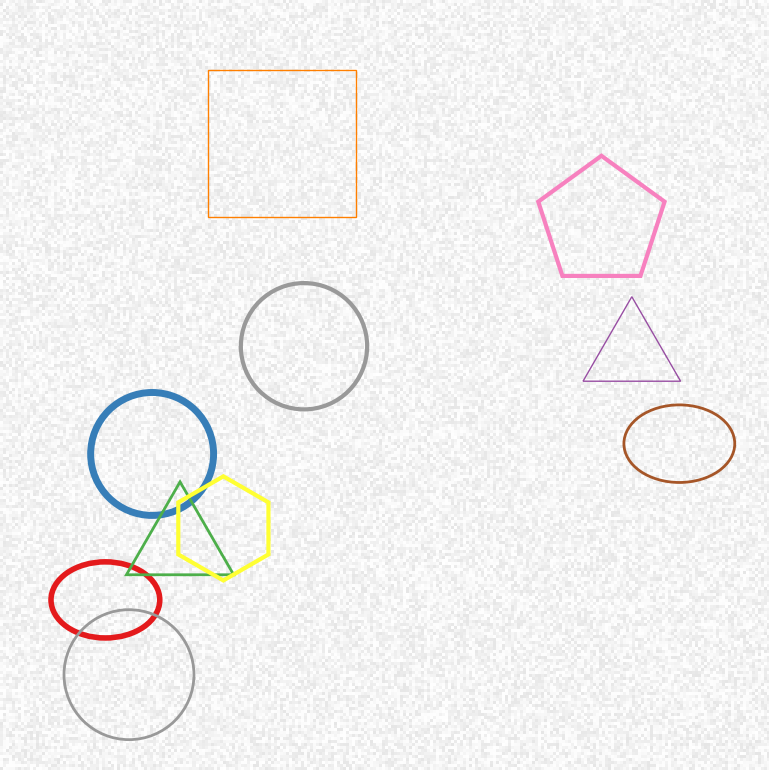[{"shape": "oval", "thickness": 2, "radius": 0.35, "center": [0.137, 0.221]}, {"shape": "circle", "thickness": 2.5, "radius": 0.4, "center": [0.198, 0.41]}, {"shape": "triangle", "thickness": 1, "radius": 0.4, "center": [0.234, 0.294]}, {"shape": "triangle", "thickness": 0.5, "radius": 0.37, "center": [0.821, 0.541]}, {"shape": "square", "thickness": 0.5, "radius": 0.48, "center": [0.366, 0.813]}, {"shape": "hexagon", "thickness": 1.5, "radius": 0.34, "center": [0.29, 0.314]}, {"shape": "oval", "thickness": 1, "radius": 0.36, "center": [0.882, 0.424]}, {"shape": "pentagon", "thickness": 1.5, "radius": 0.43, "center": [0.781, 0.711]}, {"shape": "circle", "thickness": 1, "radius": 0.42, "center": [0.168, 0.124]}, {"shape": "circle", "thickness": 1.5, "radius": 0.41, "center": [0.395, 0.55]}]